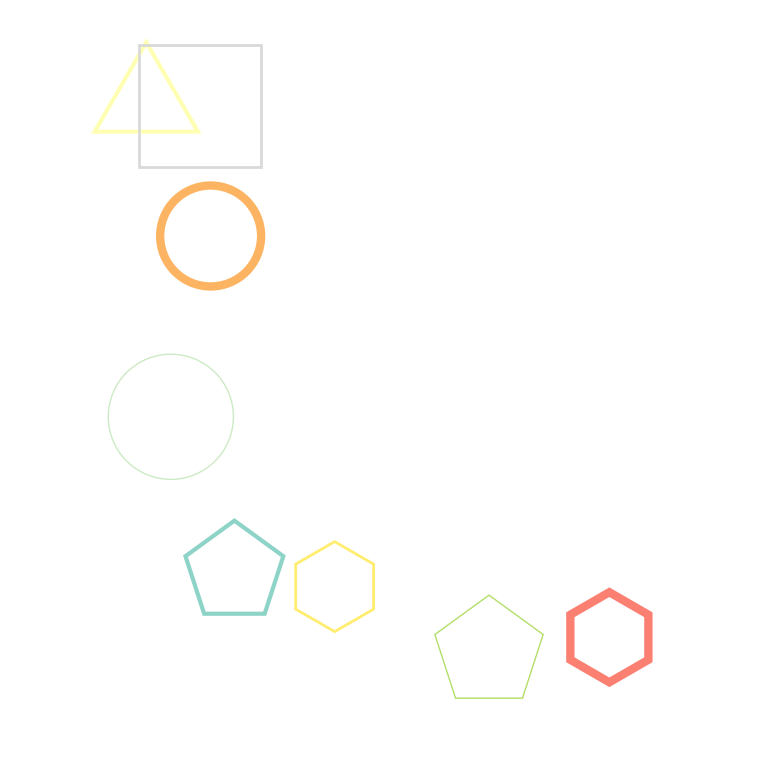[{"shape": "pentagon", "thickness": 1.5, "radius": 0.33, "center": [0.304, 0.257]}, {"shape": "triangle", "thickness": 1.5, "radius": 0.39, "center": [0.19, 0.868]}, {"shape": "hexagon", "thickness": 3, "radius": 0.29, "center": [0.791, 0.172]}, {"shape": "circle", "thickness": 3, "radius": 0.33, "center": [0.274, 0.694]}, {"shape": "pentagon", "thickness": 0.5, "radius": 0.37, "center": [0.635, 0.153]}, {"shape": "square", "thickness": 1, "radius": 0.4, "center": [0.26, 0.863]}, {"shape": "circle", "thickness": 0.5, "radius": 0.41, "center": [0.222, 0.459]}, {"shape": "hexagon", "thickness": 1, "radius": 0.29, "center": [0.435, 0.238]}]